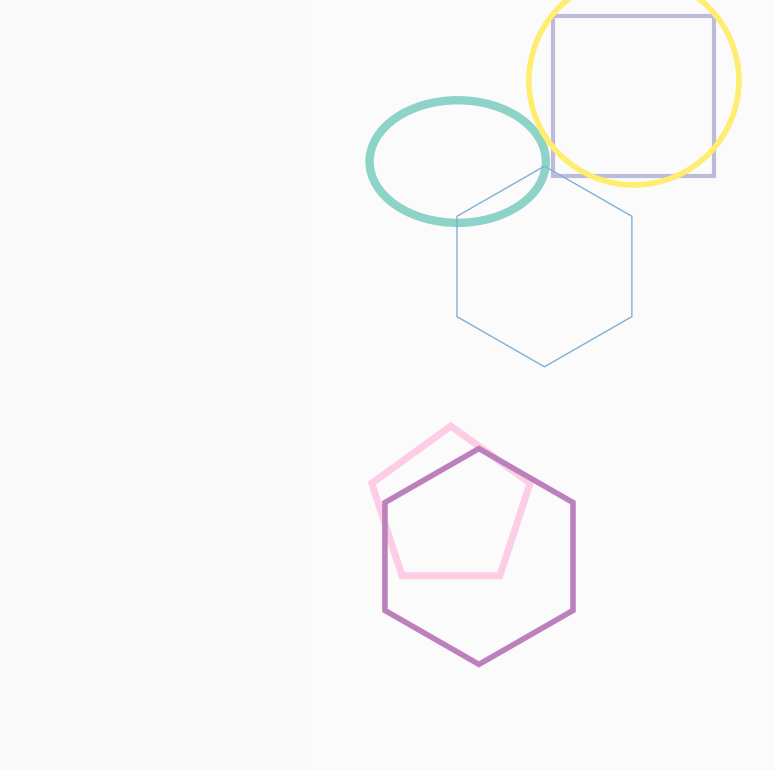[{"shape": "oval", "thickness": 3, "radius": 0.57, "center": [0.591, 0.79]}, {"shape": "square", "thickness": 1.5, "radius": 0.52, "center": [0.817, 0.875]}, {"shape": "hexagon", "thickness": 0.5, "radius": 0.65, "center": [0.702, 0.654]}, {"shape": "pentagon", "thickness": 2.5, "radius": 0.54, "center": [0.582, 0.339]}, {"shape": "hexagon", "thickness": 2, "radius": 0.7, "center": [0.618, 0.277]}, {"shape": "circle", "thickness": 2, "radius": 0.68, "center": [0.818, 0.895]}]